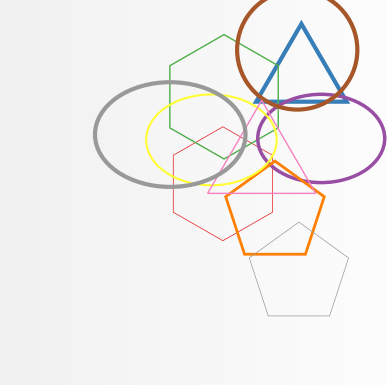[{"shape": "hexagon", "thickness": 0.5, "radius": 0.74, "center": [0.575, 0.523]}, {"shape": "triangle", "thickness": 3, "radius": 0.67, "center": [0.778, 0.803]}, {"shape": "hexagon", "thickness": 1, "radius": 0.81, "center": [0.578, 0.749]}, {"shape": "oval", "thickness": 2.5, "radius": 0.82, "center": [0.829, 0.64]}, {"shape": "pentagon", "thickness": 2, "radius": 0.67, "center": [0.71, 0.448]}, {"shape": "oval", "thickness": 1.5, "radius": 0.84, "center": [0.546, 0.637]}, {"shape": "circle", "thickness": 3, "radius": 0.78, "center": [0.767, 0.871]}, {"shape": "triangle", "thickness": 1, "radius": 0.81, "center": [0.675, 0.578]}, {"shape": "oval", "thickness": 3, "radius": 0.97, "center": [0.439, 0.651]}, {"shape": "pentagon", "thickness": 0.5, "radius": 0.67, "center": [0.771, 0.288]}]